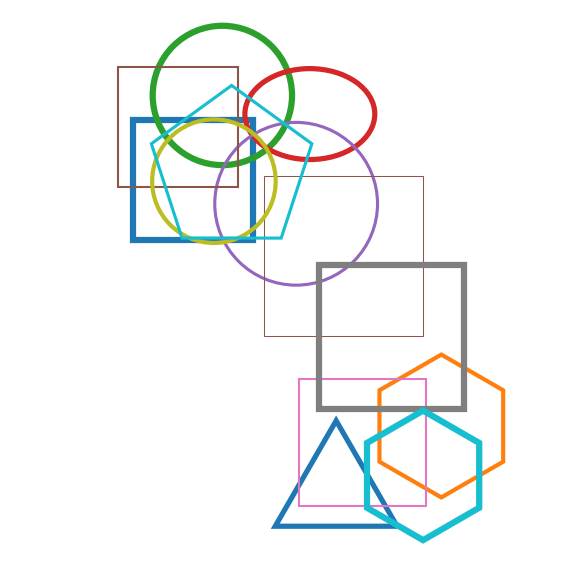[{"shape": "square", "thickness": 3, "radius": 0.52, "center": [0.335, 0.688]}, {"shape": "triangle", "thickness": 2.5, "radius": 0.61, "center": [0.582, 0.149]}, {"shape": "hexagon", "thickness": 2, "radius": 0.62, "center": [0.764, 0.261]}, {"shape": "circle", "thickness": 3, "radius": 0.6, "center": [0.385, 0.834]}, {"shape": "oval", "thickness": 2.5, "radius": 0.56, "center": [0.537, 0.802]}, {"shape": "circle", "thickness": 1.5, "radius": 0.7, "center": [0.513, 0.646]}, {"shape": "square", "thickness": 1, "radius": 0.52, "center": [0.309, 0.78]}, {"shape": "square", "thickness": 0.5, "radius": 0.69, "center": [0.595, 0.556]}, {"shape": "square", "thickness": 1, "radius": 0.55, "center": [0.627, 0.232]}, {"shape": "square", "thickness": 3, "radius": 0.63, "center": [0.677, 0.415]}, {"shape": "circle", "thickness": 2, "radius": 0.53, "center": [0.37, 0.685]}, {"shape": "pentagon", "thickness": 1.5, "radius": 0.73, "center": [0.401, 0.705]}, {"shape": "hexagon", "thickness": 3, "radius": 0.56, "center": [0.733, 0.176]}]